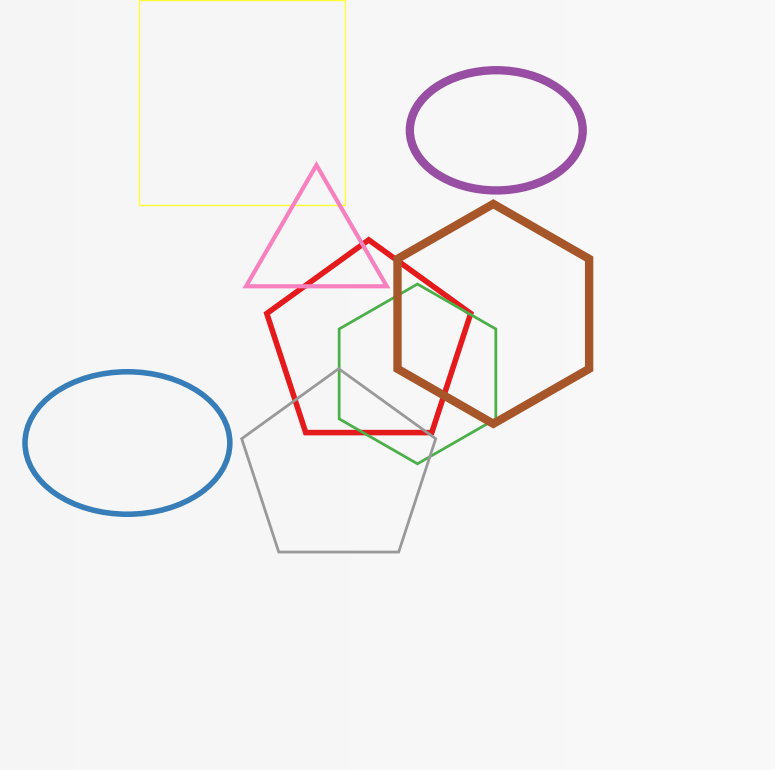[{"shape": "pentagon", "thickness": 2, "radius": 0.69, "center": [0.476, 0.55]}, {"shape": "oval", "thickness": 2, "radius": 0.66, "center": [0.164, 0.425]}, {"shape": "hexagon", "thickness": 1, "radius": 0.58, "center": [0.539, 0.514]}, {"shape": "oval", "thickness": 3, "radius": 0.56, "center": [0.64, 0.831]}, {"shape": "square", "thickness": 0.5, "radius": 0.67, "center": [0.312, 0.867]}, {"shape": "hexagon", "thickness": 3, "radius": 0.71, "center": [0.637, 0.592]}, {"shape": "triangle", "thickness": 1.5, "radius": 0.52, "center": [0.408, 0.681]}, {"shape": "pentagon", "thickness": 1, "radius": 0.66, "center": [0.437, 0.39]}]